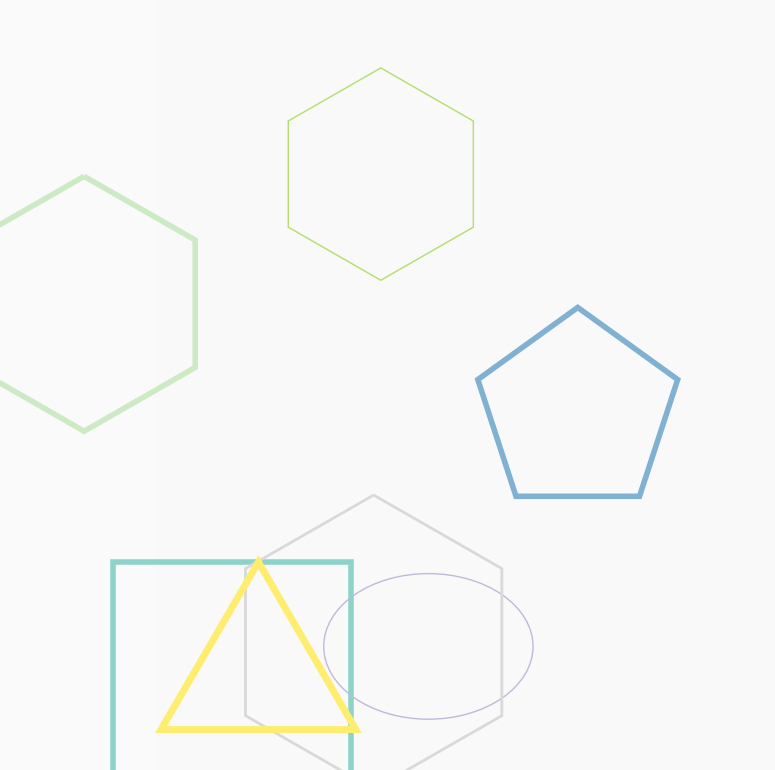[{"shape": "square", "thickness": 2, "radius": 0.77, "center": [0.299, 0.117]}, {"shape": "oval", "thickness": 0.5, "radius": 0.68, "center": [0.553, 0.161]}, {"shape": "pentagon", "thickness": 2, "radius": 0.68, "center": [0.745, 0.465]}, {"shape": "hexagon", "thickness": 0.5, "radius": 0.69, "center": [0.491, 0.774]}, {"shape": "hexagon", "thickness": 1, "radius": 0.95, "center": [0.482, 0.166]}, {"shape": "hexagon", "thickness": 2, "radius": 0.83, "center": [0.109, 0.605]}, {"shape": "triangle", "thickness": 2.5, "radius": 0.73, "center": [0.333, 0.125]}]